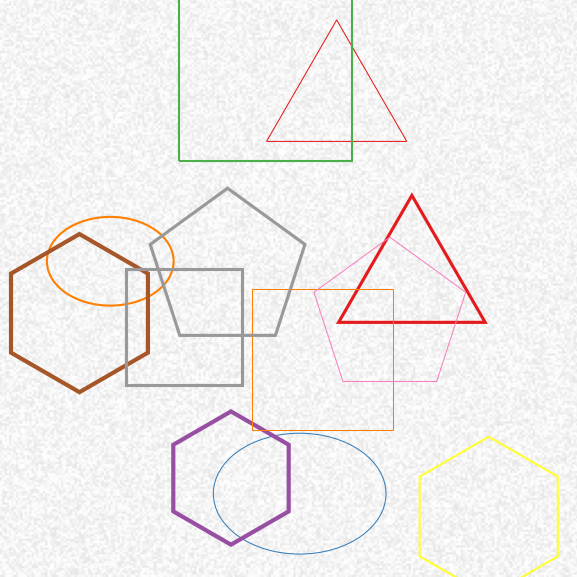[{"shape": "triangle", "thickness": 0.5, "radius": 0.7, "center": [0.583, 0.824]}, {"shape": "triangle", "thickness": 1.5, "radius": 0.73, "center": [0.713, 0.514]}, {"shape": "oval", "thickness": 0.5, "radius": 0.75, "center": [0.519, 0.144]}, {"shape": "square", "thickness": 1, "radius": 0.75, "center": [0.46, 0.869]}, {"shape": "hexagon", "thickness": 2, "radius": 0.58, "center": [0.4, 0.171]}, {"shape": "square", "thickness": 0.5, "radius": 0.61, "center": [0.559, 0.377]}, {"shape": "oval", "thickness": 1, "radius": 0.55, "center": [0.191, 0.547]}, {"shape": "hexagon", "thickness": 1, "radius": 0.69, "center": [0.846, 0.105]}, {"shape": "hexagon", "thickness": 2, "radius": 0.68, "center": [0.138, 0.457]}, {"shape": "pentagon", "thickness": 0.5, "radius": 0.69, "center": [0.675, 0.45]}, {"shape": "square", "thickness": 1.5, "radius": 0.5, "center": [0.319, 0.433]}, {"shape": "pentagon", "thickness": 1.5, "radius": 0.7, "center": [0.394, 0.532]}]